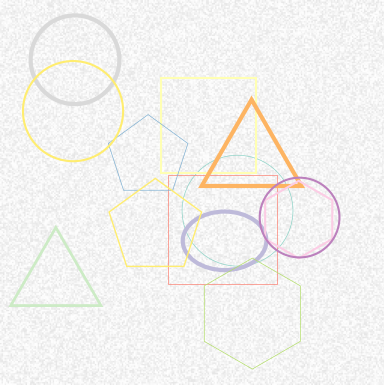[{"shape": "circle", "thickness": 0.5, "radius": 0.72, "center": [0.617, 0.453]}, {"shape": "square", "thickness": 1.5, "radius": 0.62, "center": [0.541, 0.674]}, {"shape": "oval", "thickness": 3, "radius": 0.54, "center": [0.583, 0.374]}, {"shape": "square", "thickness": 0.5, "radius": 0.71, "center": [0.577, 0.403]}, {"shape": "pentagon", "thickness": 0.5, "radius": 0.54, "center": [0.385, 0.594]}, {"shape": "triangle", "thickness": 3, "radius": 0.75, "center": [0.653, 0.592]}, {"shape": "hexagon", "thickness": 0.5, "radius": 0.72, "center": [0.655, 0.185]}, {"shape": "hexagon", "thickness": 1.5, "radius": 0.5, "center": [0.776, 0.43]}, {"shape": "circle", "thickness": 3, "radius": 0.58, "center": [0.195, 0.845]}, {"shape": "circle", "thickness": 1.5, "radius": 0.52, "center": [0.778, 0.435]}, {"shape": "triangle", "thickness": 2, "radius": 0.68, "center": [0.145, 0.274]}, {"shape": "circle", "thickness": 1.5, "radius": 0.65, "center": [0.19, 0.711]}, {"shape": "pentagon", "thickness": 1, "radius": 0.63, "center": [0.403, 0.41]}]